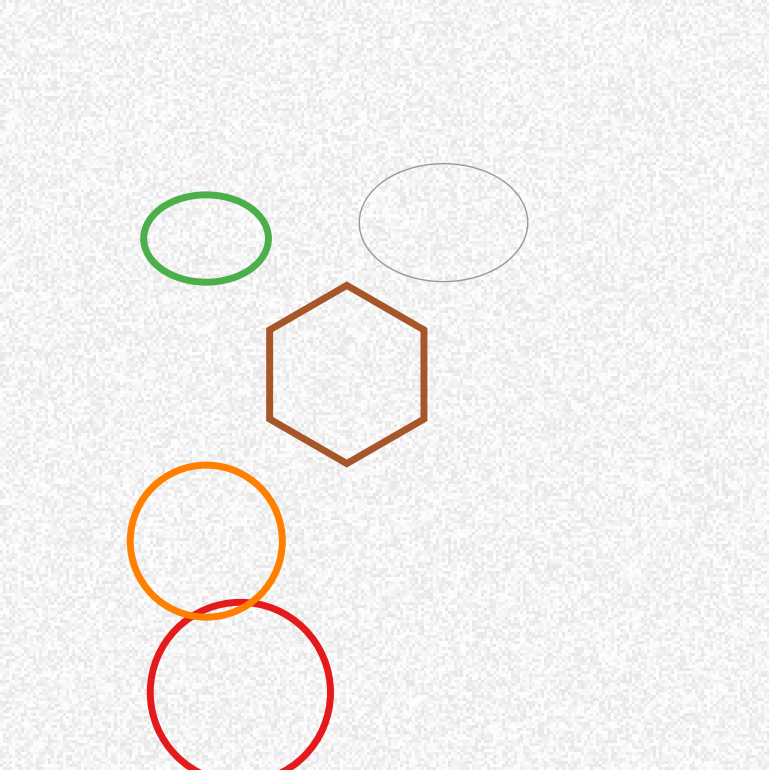[{"shape": "circle", "thickness": 2.5, "radius": 0.59, "center": [0.312, 0.101]}, {"shape": "oval", "thickness": 2.5, "radius": 0.41, "center": [0.268, 0.69]}, {"shape": "circle", "thickness": 2.5, "radius": 0.49, "center": [0.268, 0.297]}, {"shape": "hexagon", "thickness": 2.5, "radius": 0.58, "center": [0.45, 0.514]}, {"shape": "oval", "thickness": 0.5, "radius": 0.55, "center": [0.576, 0.711]}]